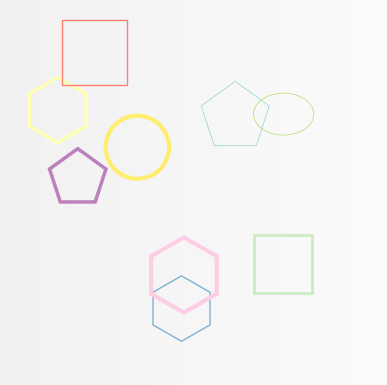[{"shape": "pentagon", "thickness": 0.5, "radius": 0.46, "center": [0.607, 0.696]}, {"shape": "hexagon", "thickness": 2.5, "radius": 0.42, "center": [0.149, 0.714]}, {"shape": "square", "thickness": 1, "radius": 0.42, "center": [0.244, 0.863]}, {"shape": "hexagon", "thickness": 1, "radius": 0.42, "center": [0.468, 0.199]}, {"shape": "oval", "thickness": 0.5, "radius": 0.39, "center": [0.732, 0.704]}, {"shape": "hexagon", "thickness": 3, "radius": 0.49, "center": [0.475, 0.286]}, {"shape": "pentagon", "thickness": 2.5, "radius": 0.38, "center": [0.201, 0.537]}, {"shape": "square", "thickness": 2, "radius": 0.38, "center": [0.73, 0.313]}, {"shape": "circle", "thickness": 3, "radius": 0.41, "center": [0.354, 0.618]}]